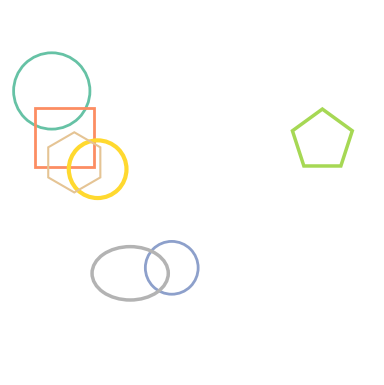[{"shape": "circle", "thickness": 2, "radius": 0.5, "center": [0.134, 0.764]}, {"shape": "square", "thickness": 2, "radius": 0.39, "center": [0.168, 0.644]}, {"shape": "circle", "thickness": 2, "radius": 0.34, "center": [0.446, 0.304]}, {"shape": "pentagon", "thickness": 2.5, "radius": 0.41, "center": [0.837, 0.635]}, {"shape": "circle", "thickness": 3, "radius": 0.37, "center": [0.254, 0.561]}, {"shape": "hexagon", "thickness": 1.5, "radius": 0.39, "center": [0.193, 0.578]}, {"shape": "oval", "thickness": 2.5, "radius": 0.5, "center": [0.338, 0.29]}]